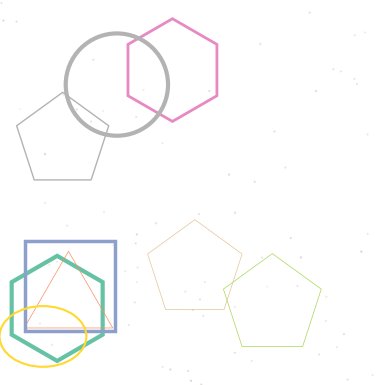[{"shape": "hexagon", "thickness": 3, "radius": 0.68, "center": [0.148, 0.199]}, {"shape": "triangle", "thickness": 0.5, "radius": 0.66, "center": [0.178, 0.215]}, {"shape": "square", "thickness": 2.5, "radius": 0.59, "center": [0.183, 0.256]}, {"shape": "hexagon", "thickness": 2, "radius": 0.67, "center": [0.448, 0.818]}, {"shape": "pentagon", "thickness": 0.5, "radius": 0.67, "center": [0.707, 0.208]}, {"shape": "oval", "thickness": 1.5, "radius": 0.56, "center": [0.112, 0.126]}, {"shape": "pentagon", "thickness": 0.5, "radius": 0.65, "center": [0.506, 0.3]}, {"shape": "circle", "thickness": 3, "radius": 0.66, "center": [0.304, 0.78]}, {"shape": "pentagon", "thickness": 1, "radius": 0.63, "center": [0.163, 0.634]}]